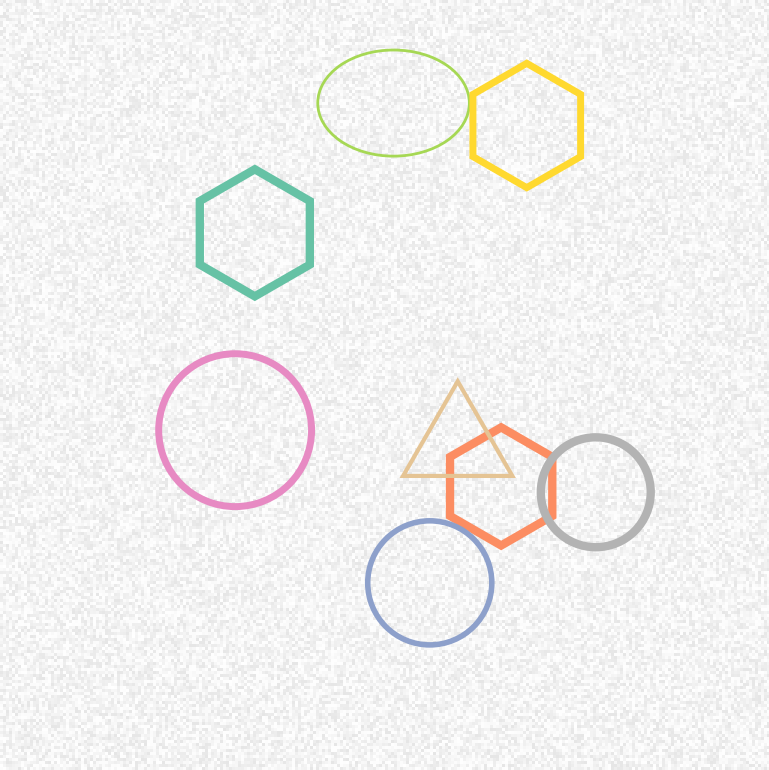[{"shape": "hexagon", "thickness": 3, "radius": 0.41, "center": [0.331, 0.698]}, {"shape": "hexagon", "thickness": 3, "radius": 0.38, "center": [0.651, 0.368]}, {"shape": "circle", "thickness": 2, "radius": 0.4, "center": [0.558, 0.243]}, {"shape": "circle", "thickness": 2.5, "radius": 0.5, "center": [0.305, 0.441]}, {"shape": "oval", "thickness": 1, "radius": 0.49, "center": [0.511, 0.866]}, {"shape": "hexagon", "thickness": 2.5, "radius": 0.4, "center": [0.684, 0.837]}, {"shape": "triangle", "thickness": 1.5, "radius": 0.41, "center": [0.594, 0.423]}, {"shape": "circle", "thickness": 3, "radius": 0.36, "center": [0.774, 0.361]}]